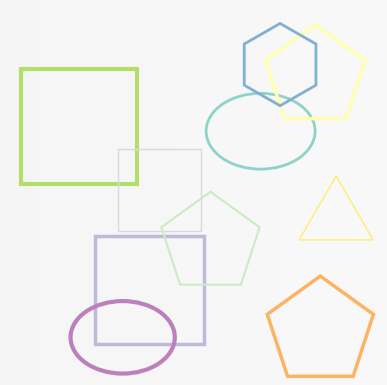[{"shape": "oval", "thickness": 2, "radius": 0.7, "center": [0.673, 0.659]}, {"shape": "pentagon", "thickness": 2.5, "radius": 0.68, "center": [0.814, 0.801]}, {"shape": "square", "thickness": 2.5, "radius": 0.7, "center": [0.385, 0.246]}, {"shape": "hexagon", "thickness": 2, "radius": 0.53, "center": [0.723, 0.832]}, {"shape": "pentagon", "thickness": 2.5, "radius": 0.72, "center": [0.827, 0.139]}, {"shape": "square", "thickness": 3, "radius": 0.75, "center": [0.204, 0.672]}, {"shape": "square", "thickness": 1, "radius": 0.53, "center": [0.412, 0.507]}, {"shape": "oval", "thickness": 3, "radius": 0.67, "center": [0.317, 0.124]}, {"shape": "pentagon", "thickness": 1.5, "radius": 0.67, "center": [0.543, 0.369]}, {"shape": "triangle", "thickness": 1, "radius": 0.55, "center": [0.868, 0.432]}]